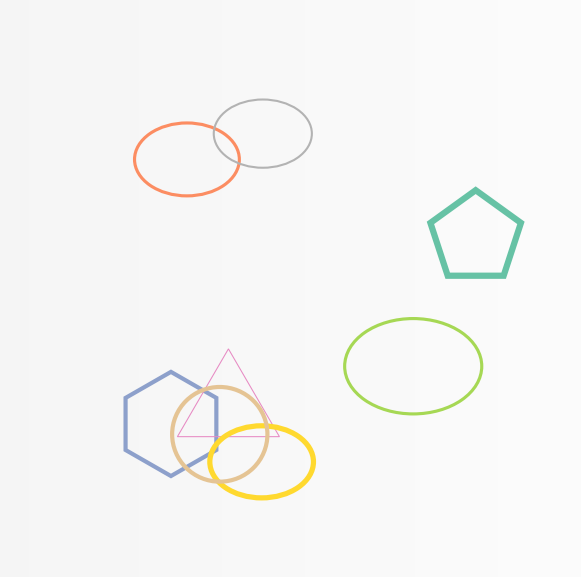[{"shape": "pentagon", "thickness": 3, "radius": 0.41, "center": [0.818, 0.588]}, {"shape": "oval", "thickness": 1.5, "radius": 0.45, "center": [0.322, 0.723]}, {"shape": "hexagon", "thickness": 2, "radius": 0.45, "center": [0.294, 0.265]}, {"shape": "triangle", "thickness": 0.5, "radius": 0.51, "center": [0.393, 0.294]}, {"shape": "oval", "thickness": 1.5, "radius": 0.59, "center": [0.711, 0.365]}, {"shape": "oval", "thickness": 2.5, "radius": 0.45, "center": [0.45, 0.199]}, {"shape": "circle", "thickness": 2, "radius": 0.41, "center": [0.378, 0.247]}, {"shape": "oval", "thickness": 1, "radius": 0.42, "center": [0.452, 0.768]}]